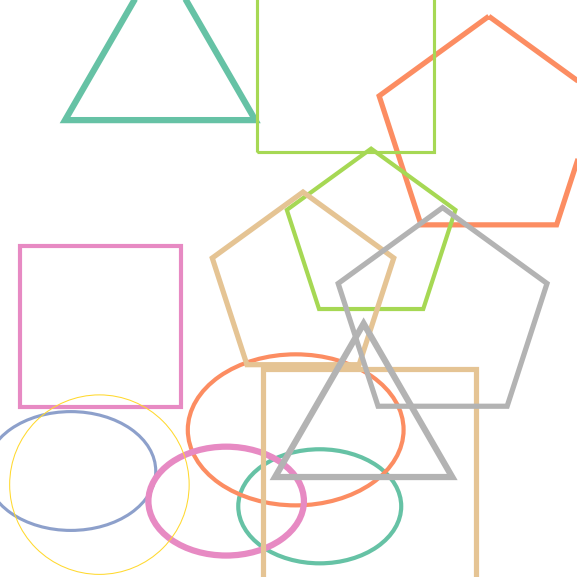[{"shape": "oval", "thickness": 2, "radius": 0.71, "center": [0.554, 0.122]}, {"shape": "triangle", "thickness": 3, "radius": 0.95, "center": [0.277, 0.886]}, {"shape": "oval", "thickness": 2, "radius": 0.93, "center": [0.512, 0.255]}, {"shape": "pentagon", "thickness": 2.5, "radius": 1.0, "center": [0.846, 0.771]}, {"shape": "oval", "thickness": 1.5, "radius": 0.73, "center": [0.123, 0.184]}, {"shape": "square", "thickness": 2, "radius": 0.7, "center": [0.174, 0.434]}, {"shape": "oval", "thickness": 3, "radius": 0.67, "center": [0.392, 0.131]}, {"shape": "pentagon", "thickness": 2, "radius": 0.77, "center": [0.643, 0.588]}, {"shape": "square", "thickness": 1.5, "radius": 0.77, "center": [0.598, 0.89]}, {"shape": "circle", "thickness": 0.5, "radius": 0.78, "center": [0.172, 0.16]}, {"shape": "square", "thickness": 2.5, "radius": 0.92, "center": [0.64, 0.176]}, {"shape": "pentagon", "thickness": 2.5, "radius": 0.83, "center": [0.525, 0.501]}, {"shape": "pentagon", "thickness": 2.5, "radius": 0.95, "center": [0.766, 0.45]}, {"shape": "triangle", "thickness": 3, "radius": 0.89, "center": [0.63, 0.262]}]